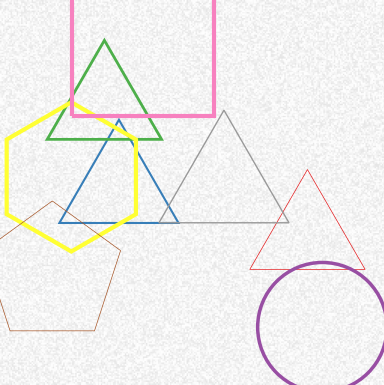[{"shape": "triangle", "thickness": 0.5, "radius": 0.86, "center": [0.799, 0.387]}, {"shape": "triangle", "thickness": 1.5, "radius": 0.89, "center": [0.309, 0.51]}, {"shape": "triangle", "thickness": 2, "radius": 0.86, "center": [0.271, 0.724]}, {"shape": "circle", "thickness": 2.5, "radius": 0.84, "center": [0.837, 0.15]}, {"shape": "hexagon", "thickness": 3, "radius": 0.97, "center": [0.185, 0.541]}, {"shape": "pentagon", "thickness": 0.5, "radius": 0.93, "center": [0.136, 0.292]}, {"shape": "square", "thickness": 3, "radius": 0.92, "center": [0.371, 0.882]}, {"shape": "triangle", "thickness": 1, "radius": 0.97, "center": [0.582, 0.519]}]